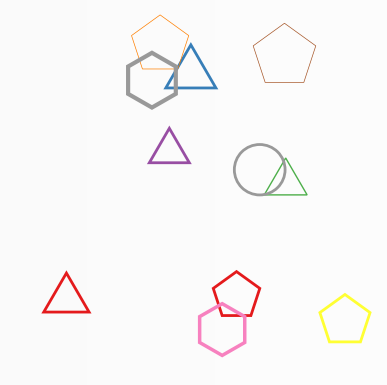[{"shape": "pentagon", "thickness": 2, "radius": 0.32, "center": [0.61, 0.231]}, {"shape": "triangle", "thickness": 2, "radius": 0.34, "center": [0.171, 0.223]}, {"shape": "triangle", "thickness": 2, "radius": 0.37, "center": [0.493, 0.809]}, {"shape": "triangle", "thickness": 1, "radius": 0.32, "center": [0.737, 0.526]}, {"shape": "triangle", "thickness": 2, "radius": 0.3, "center": [0.437, 0.607]}, {"shape": "pentagon", "thickness": 0.5, "radius": 0.39, "center": [0.413, 0.884]}, {"shape": "pentagon", "thickness": 2, "radius": 0.34, "center": [0.89, 0.167]}, {"shape": "pentagon", "thickness": 0.5, "radius": 0.42, "center": [0.734, 0.855]}, {"shape": "hexagon", "thickness": 2.5, "radius": 0.34, "center": [0.573, 0.144]}, {"shape": "hexagon", "thickness": 3, "radius": 0.36, "center": [0.392, 0.792]}, {"shape": "circle", "thickness": 2, "radius": 0.33, "center": [0.67, 0.559]}]